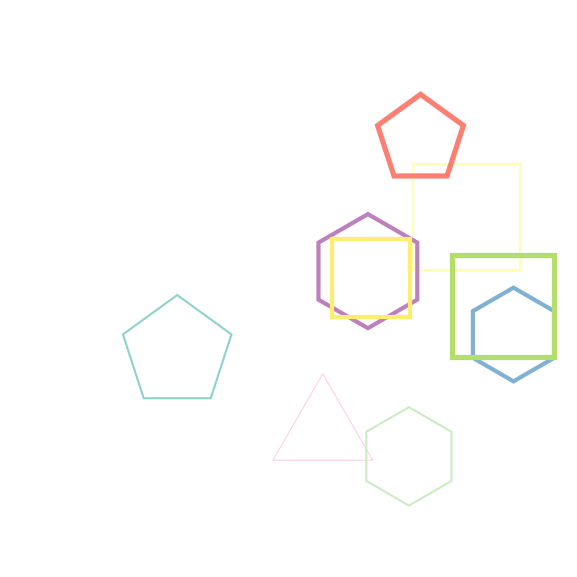[{"shape": "pentagon", "thickness": 1, "radius": 0.49, "center": [0.307, 0.39]}, {"shape": "square", "thickness": 1, "radius": 0.46, "center": [0.808, 0.623]}, {"shape": "pentagon", "thickness": 2.5, "radius": 0.39, "center": [0.728, 0.758]}, {"shape": "hexagon", "thickness": 2, "radius": 0.41, "center": [0.889, 0.42]}, {"shape": "square", "thickness": 2.5, "radius": 0.44, "center": [0.871, 0.469]}, {"shape": "triangle", "thickness": 0.5, "radius": 0.5, "center": [0.559, 0.252]}, {"shape": "hexagon", "thickness": 2, "radius": 0.49, "center": [0.637, 0.53]}, {"shape": "hexagon", "thickness": 1, "radius": 0.43, "center": [0.708, 0.209]}, {"shape": "square", "thickness": 2, "radius": 0.34, "center": [0.642, 0.518]}]